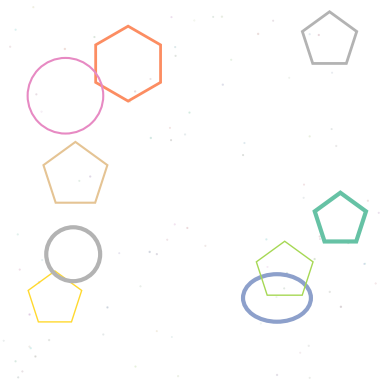[{"shape": "pentagon", "thickness": 3, "radius": 0.35, "center": [0.884, 0.429]}, {"shape": "hexagon", "thickness": 2, "radius": 0.49, "center": [0.333, 0.835]}, {"shape": "oval", "thickness": 3, "radius": 0.44, "center": [0.719, 0.226]}, {"shape": "circle", "thickness": 1.5, "radius": 0.49, "center": [0.17, 0.751]}, {"shape": "pentagon", "thickness": 1, "radius": 0.39, "center": [0.739, 0.296]}, {"shape": "pentagon", "thickness": 1, "radius": 0.37, "center": [0.143, 0.223]}, {"shape": "pentagon", "thickness": 1.5, "radius": 0.44, "center": [0.196, 0.544]}, {"shape": "circle", "thickness": 3, "radius": 0.35, "center": [0.19, 0.34]}, {"shape": "pentagon", "thickness": 2, "radius": 0.37, "center": [0.856, 0.895]}]